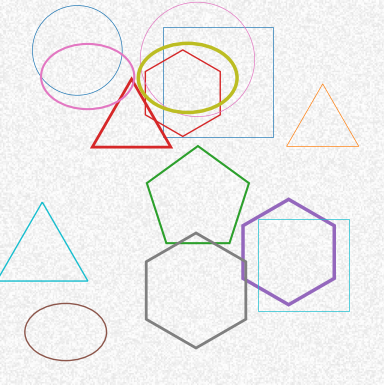[{"shape": "square", "thickness": 0.5, "radius": 0.71, "center": [0.567, 0.787]}, {"shape": "circle", "thickness": 0.5, "radius": 0.58, "center": [0.201, 0.869]}, {"shape": "triangle", "thickness": 0.5, "radius": 0.54, "center": [0.838, 0.674]}, {"shape": "pentagon", "thickness": 1.5, "radius": 0.7, "center": [0.514, 0.481]}, {"shape": "hexagon", "thickness": 1, "radius": 0.56, "center": [0.475, 0.758]}, {"shape": "triangle", "thickness": 2, "radius": 0.59, "center": [0.342, 0.677]}, {"shape": "hexagon", "thickness": 2.5, "radius": 0.68, "center": [0.75, 0.345]}, {"shape": "oval", "thickness": 1, "radius": 0.53, "center": [0.171, 0.138]}, {"shape": "circle", "thickness": 0.5, "radius": 0.74, "center": [0.513, 0.846]}, {"shape": "oval", "thickness": 1.5, "radius": 0.61, "center": [0.228, 0.801]}, {"shape": "hexagon", "thickness": 2, "radius": 0.75, "center": [0.509, 0.245]}, {"shape": "oval", "thickness": 2.5, "radius": 0.64, "center": [0.488, 0.798]}, {"shape": "triangle", "thickness": 1, "radius": 0.68, "center": [0.11, 0.338]}, {"shape": "square", "thickness": 0.5, "radius": 0.6, "center": [0.788, 0.311]}]